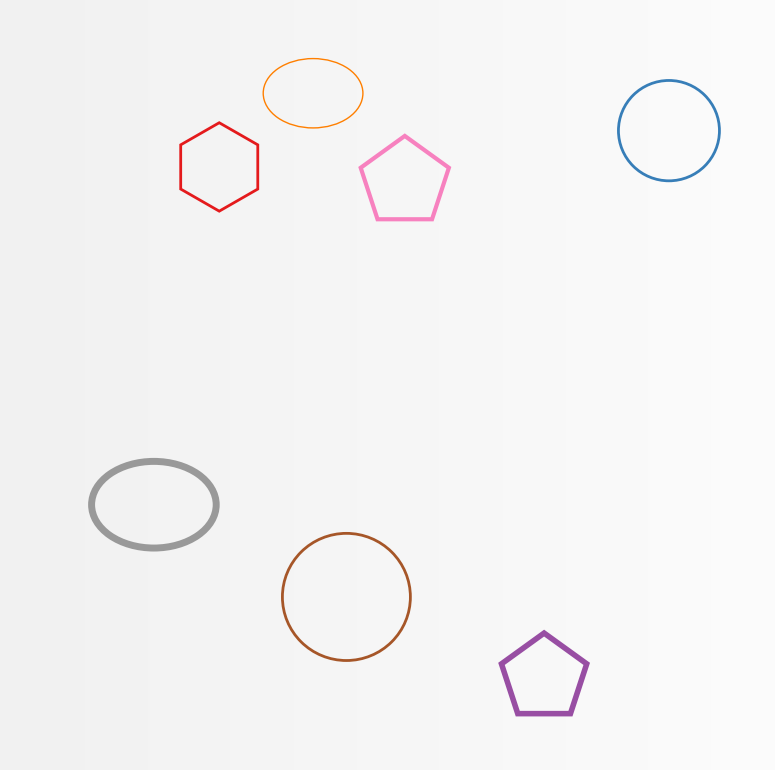[{"shape": "hexagon", "thickness": 1, "radius": 0.29, "center": [0.283, 0.783]}, {"shape": "circle", "thickness": 1, "radius": 0.33, "center": [0.863, 0.83]}, {"shape": "pentagon", "thickness": 2, "radius": 0.29, "center": [0.702, 0.12]}, {"shape": "oval", "thickness": 0.5, "radius": 0.32, "center": [0.404, 0.879]}, {"shape": "circle", "thickness": 1, "radius": 0.41, "center": [0.447, 0.225]}, {"shape": "pentagon", "thickness": 1.5, "radius": 0.3, "center": [0.522, 0.764]}, {"shape": "oval", "thickness": 2.5, "radius": 0.4, "center": [0.199, 0.345]}]